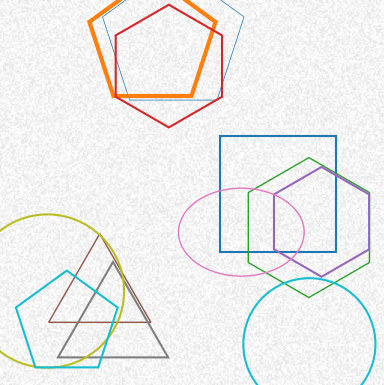[{"shape": "pentagon", "thickness": 0.5, "radius": 0.97, "center": [0.45, 0.896]}, {"shape": "square", "thickness": 1.5, "radius": 0.75, "center": [0.723, 0.496]}, {"shape": "pentagon", "thickness": 3, "radius": 0.86, "center": [0.396, 0.89]}, {"shape": "hexagon", "thickness": 1, "radius": 0.91, "center": [0.802, 0.409]}, {"shape": "hexagon", "thickness": 1.5, "radius": 0.8, "center": [0.439, 0.828]}, {"shape": "hexagon", "thickness": 1.5, "radius": 0.71, "center": [0.835, 0.424]}, {"shape": "triangle", "thickness": 1, "radius": 0.77, "center": [0.259, 0.239]}, {"shape": "oval", "thickness": 1, "radius": 0.82, "center": [0.627, 0.397]}, {"shape": "triangle", "thickness": 1.5, "radius": 0.83, "center": [0.294, 0.154]}, {"shape": "circle", "thickness": 1.5, "radius": 1.0, "center": [0.123, 0.244]}, {"shape": "circle", "thickness": 1.5, "radius": 0.86, "center": [0.804, 0.106]}, {"shape": "pentagon", "thickness": 1.5, "radius": 0.7, "center": [0.174, 0.158]}]